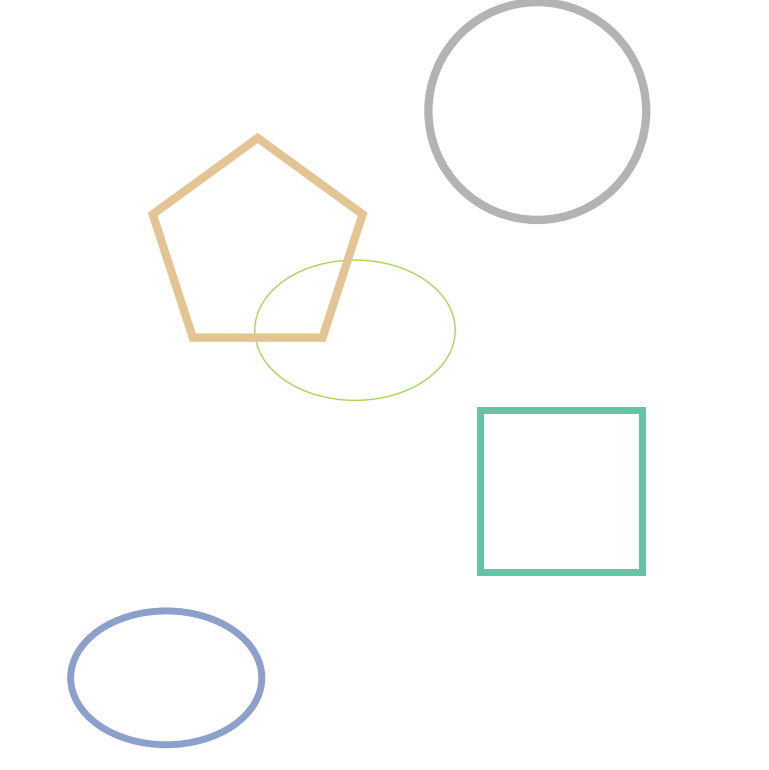[{"shape": "square", "thickness": 2.5, "radius": 0.53, "center": [0.728, 0.363]}, {"shape": "oval", "thickness": 2.5, "radius": 0.62, "center": [0.216, 0.12]}, {"shape": "oval", "thickness": 0.5, "radius": 0.65, "center": [0.461, 0.571]}, {"shape": "pentagon", "thickness": 3, "radius": 0.72, "center": [0.335, 0.677]}, {"shape": "circle", "thickness": 3, "radius": 0.71, "center": [0.698, 0.856]}]